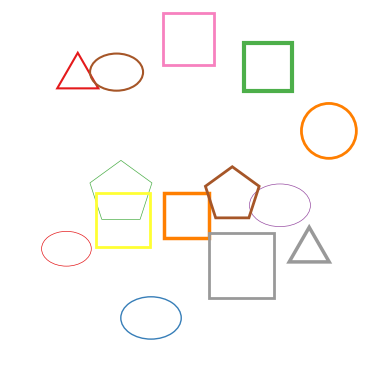[{"shape": "triangle", "thickness": 1.5, "radius": 0.31, "center": [0.202, 0.801]}, {"shape": "oval", "thickness": 0.5, "radius": 0.32, "center": [0.173, 0.354]}, {"shape": "oval", "thickness": 1, "radius": 0.39, "center": [0.392, 0.174]}, {"shape": "square", "thickness": 3, "radius": 0.31, "center": [0.696, 0.825]}, {"shape": "pentagon", "thickness": 0.5, "radius": 0.42, "center": [0.314, 0.499]}, {"shape": "oval", "thickness": 0.5, "radius": 0.4, "center": [0.727, 0.467]}, {"shape": "circle", "thickness": 2, "radius": 0.36, "center": [0.854, 0.66]}, {"shape": "square", "thickness": 2.5, "radius": 0.3, "center": [0.484, 0.44]}, {"shape": "square", "thickness": 2, "radius": 0.35, "center": [0.319, 0.429]}, {"shape": "pentagon", "thickness": 2, "radius": 0.37, "center": [0.603, 0.494]}, {"shape": "oval", "thickness": 1.5, "radius": 0.34, "center": [0.303, 0.813]}, {"shape": "square", "thickness": 2, "radius": 0.33, "center": [0.489, 0.899]}, {"shape": "square", "thickness": 2, "radius": 0.43, "center": [0.628, 0.31]}, {"shape": "triangle", "thickness": 2.5, "radius": 0.3, "center": [0.803, 0.35]}]